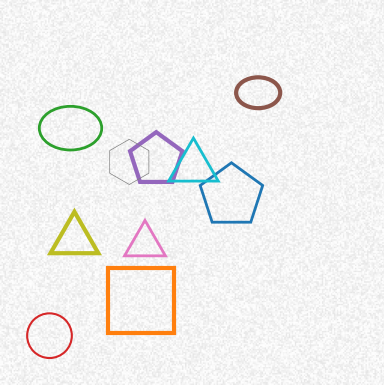[{"shape": "pentagon", "thickness": 2, "radius": 0.43, "center": [0.601, 0.492]}, {"shape": "square", "thickness": 3, "radius": 0.43, "center": [0.366, 0.219]}, {"shape": "oval", "thickness": 2, "radius": 0.41, "center": [0.183, 0.667]}, {"shape": "circle", "thickness": 1.5, "radius": 0.29, "center": [0.129, 0.128]}, {"shape": "pentagon", "thickness": 3, "radius": 0.36, "center": [0.406, 0.585]}, {"shape": "oval", "thickness": 3, "radius": 0.29, "center": [0.671, 0.759]}, {"shape": "triangle", "thickness": 2, "radius": 0.31, "center": [0.377, 0.366]}, {"shape": "hexagon", "thickness": 0.5, "radius": 0.29, "center": [0.336, 0.579]}, {"shape": "triangle", "thickness": 3, "radius": 0.36, "center": [0.193, 0.378]}, {"shape": "triangle", "thickness": 2, "radius": 0.37, "center": [0.502, 0.567]}]